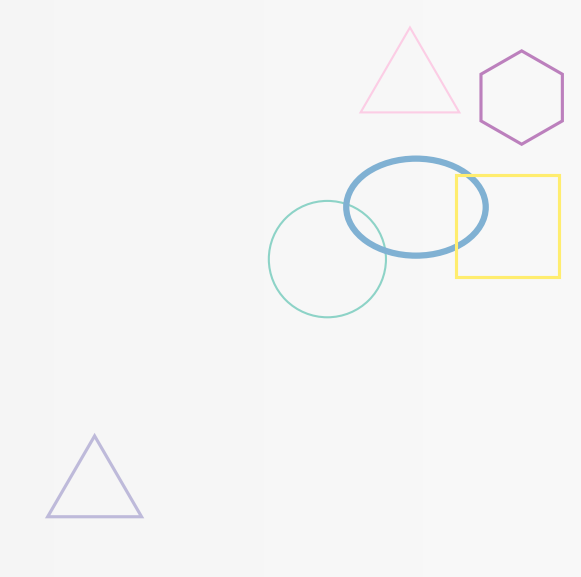[{"shape": "circle", "thickness": 1, "radius": 0.5, "center": [0.563, 0.55]}, {"shape": "triangle", "thickness": 1.5, "radius": 0.47, "center": [0.163, 0.151]}, {"shape": "oval", "thickness": 3, "radius": 0.6, "center": [0.716, 0.64]}, {"shape": "triangle", "thickness": 1, "radius": 0.49, "center": [0.705, 0.854]}, {"shape": "hexagon", "thickness": 1.5, "radius": 0.4, "center": [0.898, 0.83]}, {"shape": "square", "thickness": 1.5, "radius": 0.44, "center": [0.873, 0.608]}]